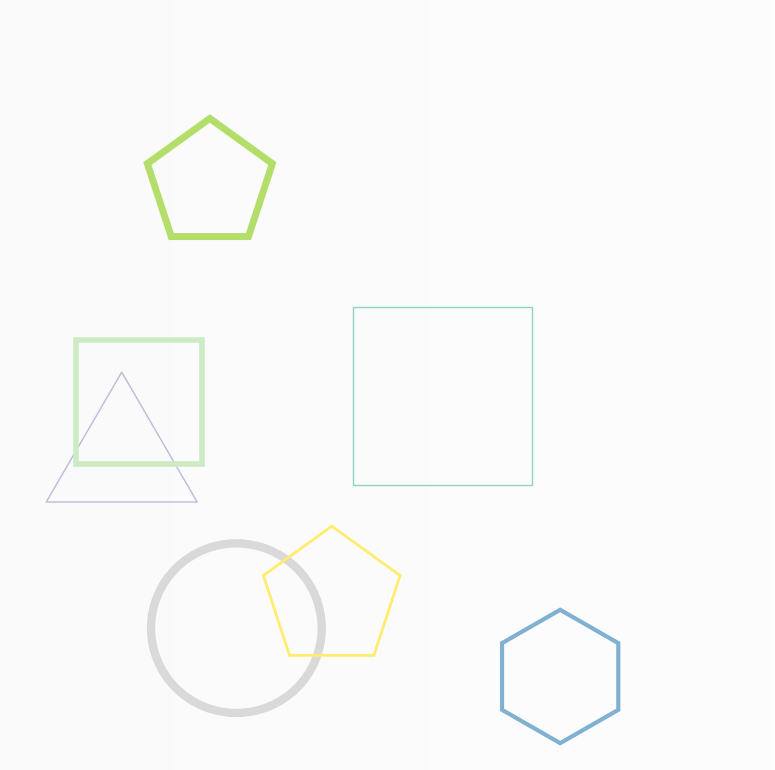[{"shape": "square", "thickness": 0.5, "radius": 0.58, "center": [0.571, 0.485]}, {"shape": "triangle", "thickness": 0.5, "radius": 0.56, "center": [0.157, 0.404]}, {"shape": "hexagon", "thickness": 1.5, "radius": 0.43, "center": [0.723, 0.121]}, {"shape": "pentagon", "thickness": 2.5, "radius": 0.42, "center": [0.271, 0.761]}, {"shape": "circle", "thickness": 3, "radius": 0.55, "center": [0.305, 0.184]}, {"shape": "square", "thickness": 2, "radius": 0.41, "center": [0.179, 0.478]}, {"shape": "pentagon", "thickness": 1, "radius": 0.46, "center": [0.428, 0.224]}]